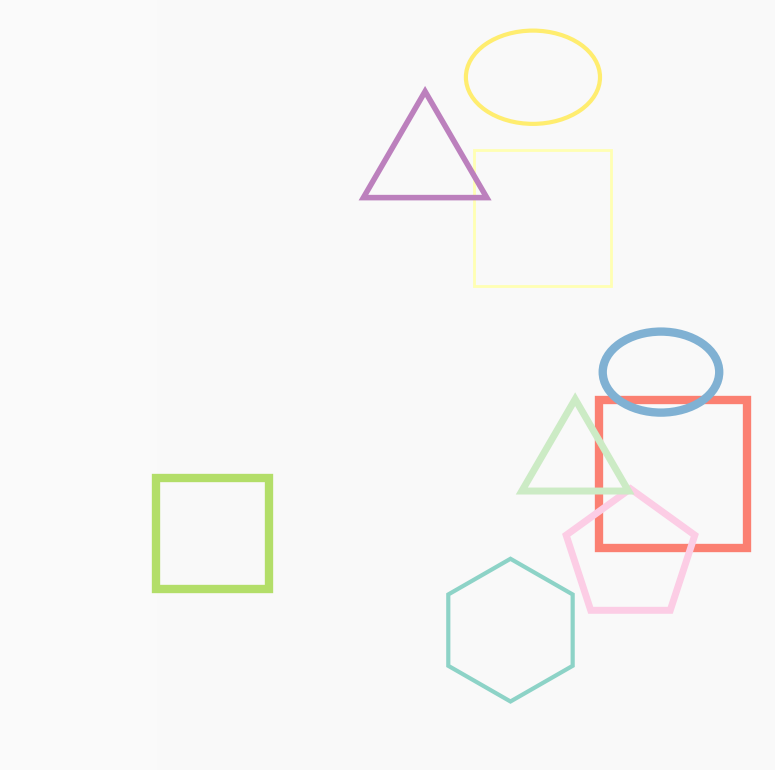[{"shape": "hexagon", "thickness": 1.5, "radius": 0.46, "center": [0.659, 0.182]}, {"shape": "square", "thickness": 1, "radius": 0.44, "center": [0.7, 0.717]}, {"shape": "square", "thickness": 3, "radius": 0.48, "center": [0.869, 0.384]}, {"shape": "oval", "thickness": 3, "radius": 0.38, "center": [0.853, 0.517]}, {"shape": "square", "thickness": 3, "radius": 0.36, "center": [0.274, 0.307]}, {"shape": "pentagon", "thickness": 2.5, "radius": 0.44, "center": [0.814, 0.278]}, {"shape": "triangle", "thickness": 2, "radius": 0.46, "center": [0.549, 0.789]}, {"shape": "triangle", "thickness": 2.5, "radius": 0.4, "center": [0.742, 0.402]}, {"shape": "oval", "thickness": 1.5, "radius": 0.43, "center": [0.688, 0.9]}]